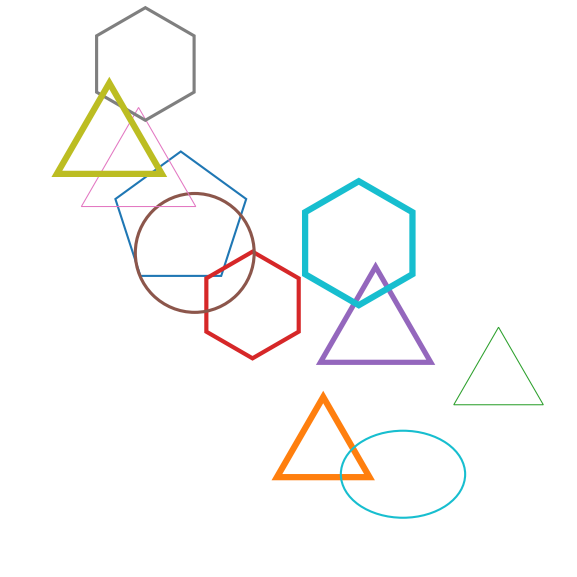[{"shape": "pentagon", "thickness": 1, "radius": 0.6, "center": [0.313, 0.618]}, {"shape": "triangle", "thickness": 3, "radius": 0.46, "center": [0.56, 0.219]}, {"shape": "triangle", "thickness": 0.5, "radius": 0.45, "center": [0.863, 0.343]}, {"shape": "hexagon", "thickness": 2, "radius": 0.46, "center": [0.437, 0.471]}, {"shape": "triangle", "thickness": 2.5, "radius": 0.55, "center": [0.65, 0.427]}, {"shape": "circle", "thickness": 1.5, "radius": 0.51, "center": [0.337, 0.561]}, {"shape": "triangle", "thickness": 0.5, "radius": 0.57, "center": [0.24, 0.699]}, {"shape": "hexagon", "thickness": 1.5, "radius": 0.49, "center": [0.252, 0.888]}, {"shape": "triangle", "thickness": 3, "radius": 0.52, "center": [0.189, 0.751]}, {"shape": "hexagon", "thickness": 3, "radius": 0.54, "center": [0.621, 0.578]}, {"shape": "oval", "thickness": 1, "radius": 0.54, "center": [0.698, 0.178]}]